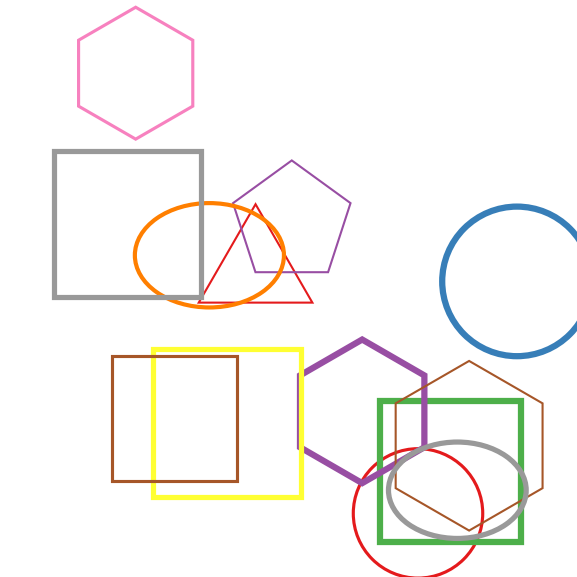[{"shape": "triangle", "thickness": 1, "radius": 0.57, "center": [0.443, 0.532]}, {"shape": "circle", "thickness": 1.5, "radius": 0.56, "center": [0.724, 0.11]}, {"shape": "circle", "thickness": 3, "radius": 0.65, "center": [0.895, 0.512]}, {"shape": "square", "thickness": 3, "radius": 0.61, "center": [0.78, 0.183]}, {"shape": "pentagon", "thickness": 1, "radius": 0.53, "center": [0.505, 0.614]}, {"shape": "hexagon", "thickness": 3, "radius": 0.62, "center": [0.627, 0.287]}, {"shape": "oval", "thickness": 2, "radius": 0.65, "center": [0.363, 0.557]}, {"shape": "square", "thickness": 2.5, "radius": 0.64, "center": [0.393, 0.267]}, {"shape": "hexagon", "thickness": 1, "radius": 0.73, "center": [0.812, 0.227]}, {"shape": "square", "thickness": 1.5, "radius": 0.54, "center": [0.302, 0.275]}, {"shape": "hexagon", "thickness": 1.5, "radius": 0.57, "center": [0.235, 0.872]}, {"shape": "square", "thickness": 2.5, "radius": 0.63, "center": [0.221, 0.611]}, {"shape": "oval", "thickness": 2.5, "radius": 0.6, "center": [0.792, 0.15]}]